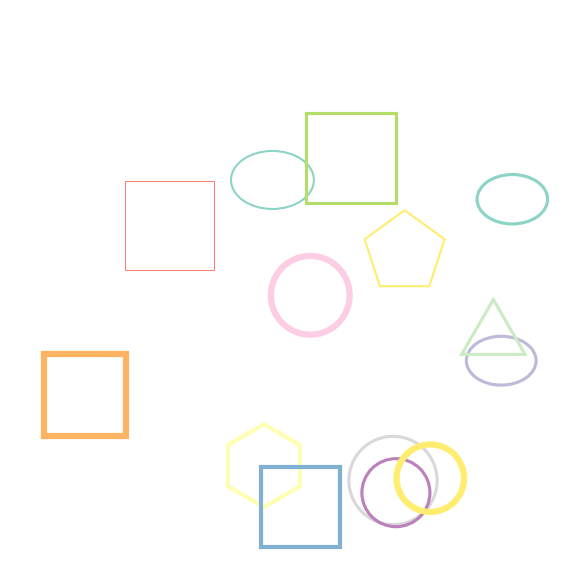[{"shape": "oval", "thickness": 1.5, "radius": 0.31, "center": [0.887, 0.654]}, {"shape": "oval", "thickness": 1, "radius": 0.36, "center": [0.472, 0.688]}, {"shape": "hexagon", "thickness": 2, "radius": 0.36, "center": [0.457, 0.193]}, {"shape": "oval", "thickness": 1.5, "radius": 0.3, "center": [0.868, 0.375]}, {"shape": "square", "thickness": 0.5, "radius": 0.38, "center": [0.293, 0.608]}, {"shape": "square", "thickness": 2, "radius": 0.34, "center": [0.52, 0.121]}, {"shape": "square", "thickness": 3, "radius": 0.35, "center": [0.148, 0.315]}, {"shape": "square", "thickness": 1.5, "radius": 0.39, "center": [0.608, 0.726]}, {"shape": "circle", "thickness": 3, "radius": 0.34, "center": [0.537, 0.488]}, {"shape": "circle", "thickness": 1.5, "radius": 0.38, "center": [0.681, 0.167]}, {"shape": "circle", "thickness": 1.5, "radius": 0.29, "center": [0.686, 0.146]}, {"shape": "triangle", "thickness": 1.5, "radius": 0.32, "center": [0.854, 0.417]}, {"shape": "pentagon", "thickness": 1, "radius": 0.36, "center": [0.701, 0.562]}, {"shape": "circle", "thickness": 3, "radius": 0.29, "center": [0.745, 0.171]}]